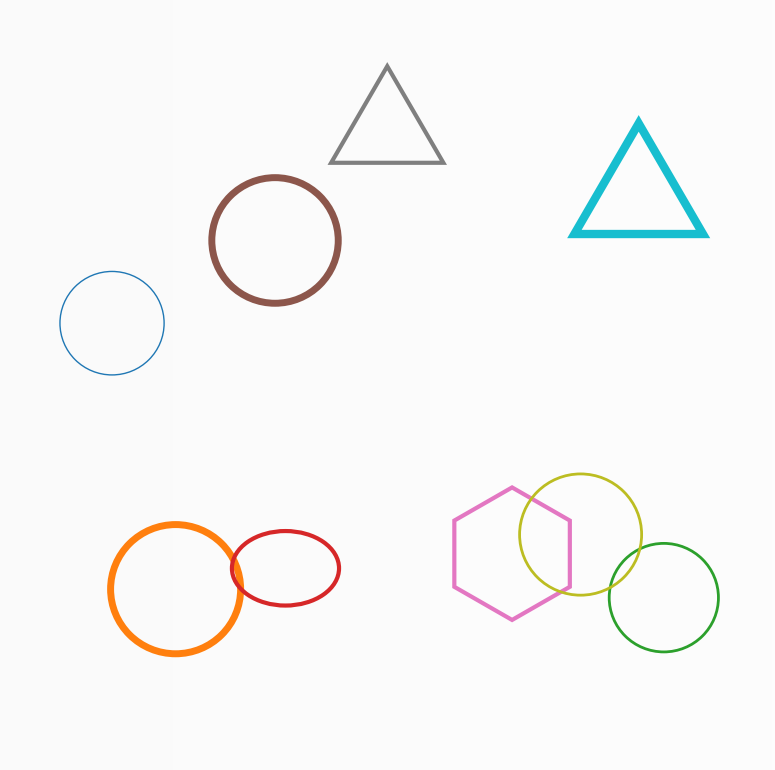[{"shape": "circle", "thickness": 0.5, "radius": 0.34, "center": [0.145, 0.58]}, {"shape": "circle", "thickness": 2.5, "radius": 0.42, "center": [0.227, 0.235]}, {"shape": "circle", "thickness": 1, "radius": 0.35, "center": [0.857, 0.224]}, {"shape": "oval", "thickness": 1.5, "radius": 0.35, "center": [0.368, 0.262]}, {"shape": "circle", "thickness": 2.5, "radius": 0.41, "center": [0.355, 0.688]}, {"shape": "hexagon", "thickness": 1.5, "radius": 0.43, "center": [0.661, 0.281]}, {"shape": "triangle", "thickness": 1.5, "radius": 0.42, "center": [0.5, 0.83]}, {"shape": "circle", "thickness": 1, "radius": 0.39, "center": [0.749, 0.306]}, {"shape": "triangle", "thickness": 3, "radius": 0.48, "center": [0.824, 0.744]}]